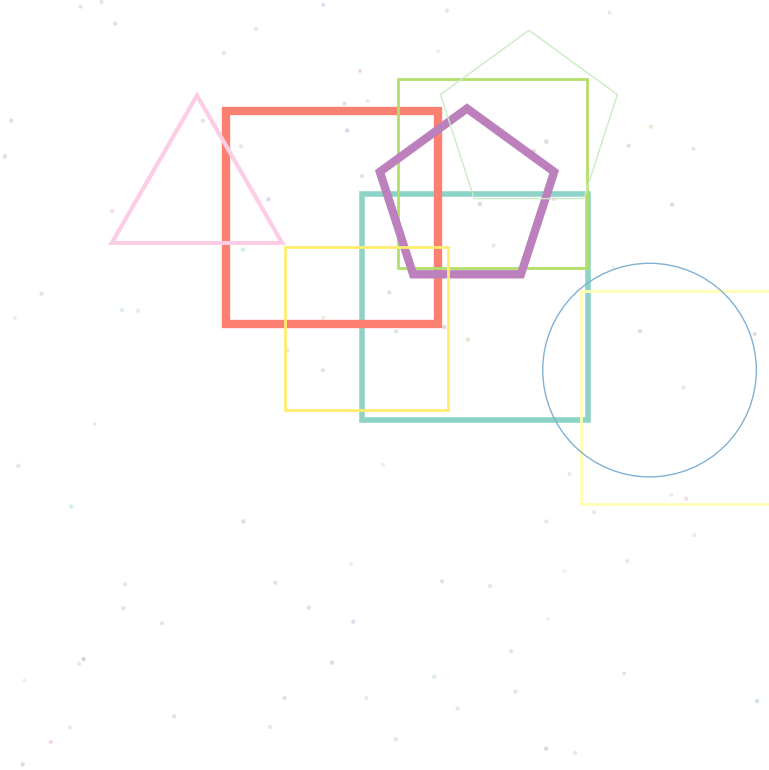[{"shape": "square", "thickness": 2, "radius": 0.73, "center": [0.617, 0.601]}, {"shape": "square", "thickness": 1, "radius": 0.69, "center": [0.892, 0.484]}, {"shape": "square", "thickness": 3, "radius": 0.69, "center": [0.431, 0.718]}, {"shape": "circle", "thickness": 0.5, "radius": 0.69, "center": [0.844, 0.519]}, {"shape": "square", "thickness": 1, "radius": 0.61, "center": [0.64, 0.775]}, {"shape": "triangle", "thickness": 1.5, "radius": 0.64, "center": [0.256, 0.748]}, {"shape": "pentagon", "thickness": 3, "radius": 0.6, "center": [0.607, 0.74]}, {"shape": "pentagon", "thickness": 0.5, "radius": 0.6, "center": [0.687, 0.84]}, {"shape": "square", "thickness": 1, "radius": 0.53, "center": [0.476, 0.574]}]